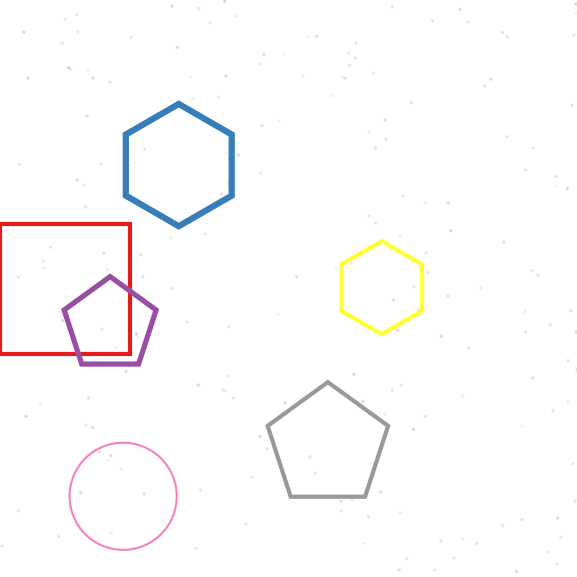[{"shape": "square", "thickness": 2, "radius": 0.56, "center": [0.113, 0.499]}, {"shape": "hexagon", "thickness": 3, "radius": 0.53, "center": [0.31, 0.713]}, {"shape": "pentagon", "thickness": 2.5, "radius": 0.42, "center": [0.191, 0.436]}, {"shape": "hexagon", "thickness": 2, "radius": 0.4, "center": [0.661, 0.501]}, {"shape": "circle", "thickness": 1, "radius": 0.46, "center": [0.213, 0.14]}, {"shape": "pentagon", "thickness": 2, "radius": 0.55, "center": [0.568, 0.228]}]